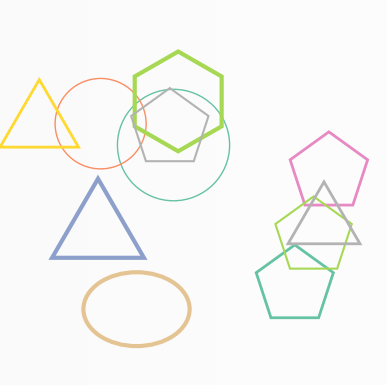[{"shape": "pentagon", "thickness": 2, "radius": 0.52, "center": [0.761, 0.259]}, {"shape": "circle", "thickness": 1, "radius": 0.72, "center": [0.448, 0.623]}, {"shape": "circle", "thickness": 1, "radius": 0.59, "center": [0.26, 0.679]}, {"shape": "triangle", "thickness": 3, "radius": 0.68, "center": [0.253, 0.399]}, {"shape": "pentagon", "thickness": 2, "radius": 0.53, "center": [0.849, 0.552]}, {"shape": "hexagon", "thickness": 3, "radius": 0.65, "center": [0.46, 0.737]}, {"shape": "pentagon", "thickness": 1.5, "radius": 0.52, "center": [0.809, 0.386]}, {"shape": "triangle", "thickness": 2, "radius": 0.58, "center": [0.101, 0.676]}, {"shape": "oval", "thickness": 3, "radius": 0.69, "center": [0.352, 0.197]}, {"shape": "triangle", "thickness": 2, "radius": 0.54, "center": [0.836, 0.42]}, {"shape": "pentagon", "thickness": 1.5, "radius": 0.52, "center": [0.438, 0.666]}]